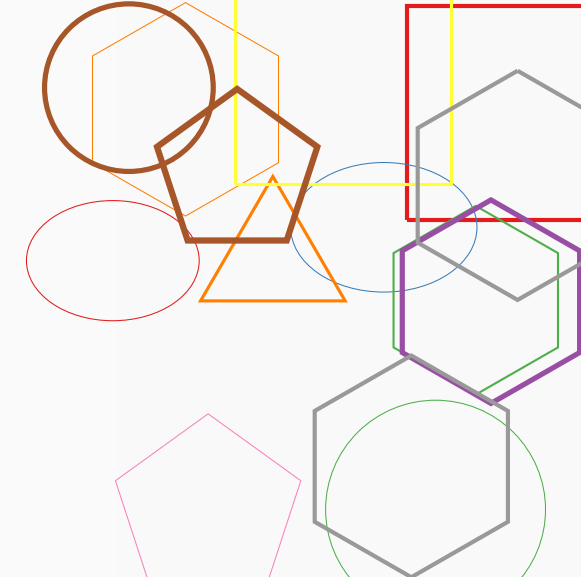[{"shape": "oval", "thickness": 0.5, "radius": 0.74, "center": [0.194, 0.548]}, {"shape": "square", "thickness": 2, "radius": 0.93, "center": [0.885, 0.804]}, {"shape": "oval", "thickness": 0.5, "radius": 0.8, "center": [0.66, 0.606]}, {"shape": "circle", "thickness": 0.5, "radius": 0.95, "center": [0.749, 0.117]}, {"shape": "hexagon", "thickness": 1, "radius": 0.82, "center": [0.819, 0.479]}, {"shape": "hexagon", "thickness": 2.5, "radius": 0.88, "center": [0.845, 0.477]}, {"shape": "triangle", "thickness": 1.5, "radius": 0.72, "center": [0.469, 0.55]}, {"shape": "hexagon", "thickness": 0.5, "radius": 0.92, "center": [0.319, 0.81]}, {"shape": "square", "thickness": 1.5, "radius": 0.93, "center": [0.591, 0.866]}, {"shape": "circle", "thickness": 2.5, "radius": 0.73, "center": [0.222, 0.847]}, {"shape": "pentagon", "thickness": 3, "radius": 0.73, "center": [0.408, 0.7]}, {"shape": "pentagon", "thickness": 0.5, "radius": 0.84, "center": [0.358, 0.115]}, {"shape": "hexagon", "thickness": 2, "radius": 0.96, "center": [0.708, 0.192]}, {"shape": "hexagon", "thickness": 2, "radius": 0.99, "center": [0.89, 0.678]}]